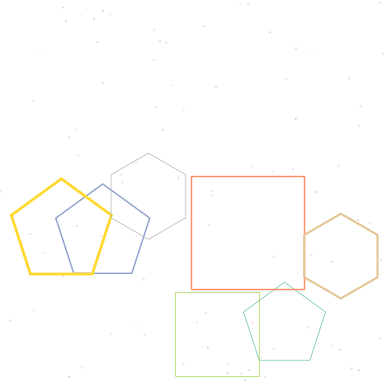[{"shape": "pentagon", "thickness": 0.5, "radius": 0.56, "center": [0.739, 0.155]}, {"shape": "square", "thickness": 1, "radius": 0.74, "center": [0.643, 0.396]}, {"shape": "pentagon", "thickness": 1, "radius": 0.64, "center": [0.267, 0.394]}, {"shape": "square", "thickness": 0.5, "radius": 0.55, "center": [0.564, 0.132]}, {"shape": "pentagon", "thickness": 2, "radius": 0.68, "center": [0.159, 0.399]}, {"shape": "hexagon", "thickness": 1.5, "radius": 0.55, "center": [0.885, 0.335]}, {"shape": "hexagon", "thickness": 0.5, "radius": 0.56, "center": [0.385, 0.49]}]